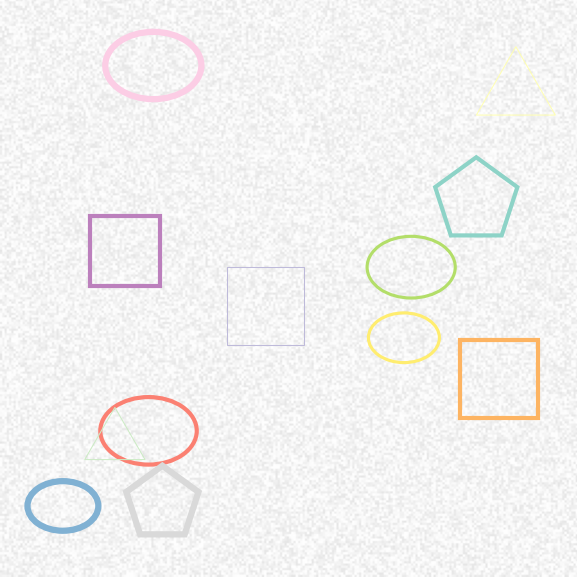[{"shape": "pentagon", "thickness": 2, "radius": 0.37, "center": [0.825, 0.652]}, {"shape": "triangle", "thickness": 0.5, "radius": 0.39, "center": [0.893, 0.839]}, {"shape": "square", "thickness": 0.5, "radius": 0.34, "center": [0.46, 0.47]}, {"shape": "oval", "thickness": 2, "radius": 0.42, "center": [0.257, 0.253]}, {"shape": "oval", "thickness": 3, "radius": 0.31, "center": [0.109, 0.123]}, {"shape": "square", "thickness": 2, "radius": 0.34, "center": [0.864, 0.342]}, {"shape": "oval", "thickness": 1.5, "radius": 0.38, "center": [0.712, 0.536]}, {"shape": "oval", "thickness": 3, "radius": 0.42, "center": [0.266, 0.886]}, {"shape": "pentagon", "thickness": 3, "radius": 0.33, "center": [0.281, 0.127]}, {"shape": "square", "thickness": 2, "radius": 0.3, "center": [0.216, 0.565]}, {"shape": "triangle", "thickness": 0.5, "radius": 0.3, "center": [0.199, 0.233]}, {"shape": "oval", "thickness": 1.5, "radius": 0.31, "center": [0.699, 0.414]}]